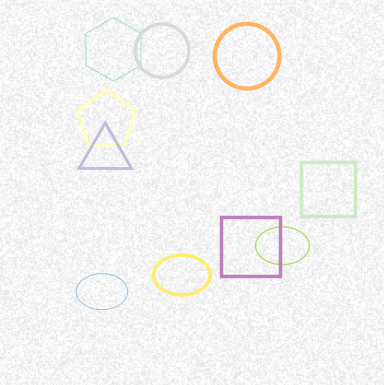[{"shape": "hexagon", "thickness": 0.5, "radius": 0.41, "center": [0.295, 0.872]}, {"shape": "pentagon", "thickness": 2, "radius": 0.4, "center": [0.276, 0.688]}, {"shape": "triangle", "thickness": 2, "radius": 0.39, "center": [0.273, 0.602]}, {"shape": "oval", "thickness": 0.5, "radius": 0.33, "center": [0.265, 0.242]}, {"shape": "circle", "thickness": 3, "radius": 0.42, "center": [0.642, 0.854]}, {"shape": "oval", "thickness": 1, "radius": 0.35, "center": [0.734, 0.362]}, {"shape": "circle", "thickness": 2.5, "radius": 0.35, "center": [0.421, 0.868]}, {"shape": "square", "thickness": 2.5, "radius": 0.38, "center": [0.651, 0.36]}, {"shape": "square", "thickness": 2.5, "radius": 0.35, "center": [0.852, 0.509]}, {"shape": "oval", "thickness": 2.5, "radius": 0.37, "center": [0.472, 0.286]}]